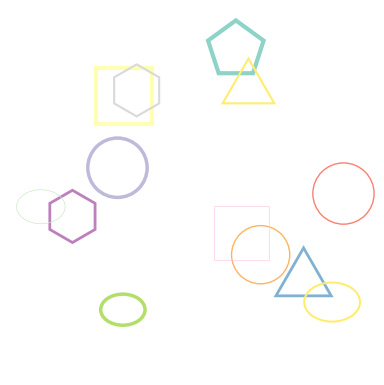[{"shape": "pentagon", "thickness": 3, "radius": 0.38, "center": [0.613, 0.871]}, {"shape": "square", "thickness": 3, "radius": 0.36, "center": [0.322, 0.75]}, {"shape": "circle", "thickness": 2.5, "radius": 0.39, "center": [0.305, 0.564]}, {"shape": "circle", "thickness": 1, "radius": 0.4, "center": [0.892, 0.497]}, {"shape": "triangle", "thickness": 2, "radius": 0.41, "center": [0.789, 0.273]}, {"shape": "circle", "thickness": 1, "radius": 0.38, "center": [0.677, 0.338]}, {"shape": "oval", "thickness": 2.5, "radius": 0.29, "center": [0.319, 0.196]}, {"shape": "square", "thickness": 0.5, "radius": 0.35, "center": [0.628, 0.395]}, {"shape": "hexagon", "thickness": 1.5, "radius": 0.34, "center": [0.355, 0.765]}, {"shape": "hexagon", "thickness": 2, "radius": 0.34, "center": [0.188, 0.438]}, {"shape": "oval", "thickness": 0.5, "radius": 0.32, "center": [0.106, 0.463]}, {"shape": "triangle", "thickness": 1.5, "radius": 0.39, "center": [0.645, 0.77]}, {"shape": "oval", "thickness": 1.5, "radius": 0.36, "center": [0.863, 0.215]}]